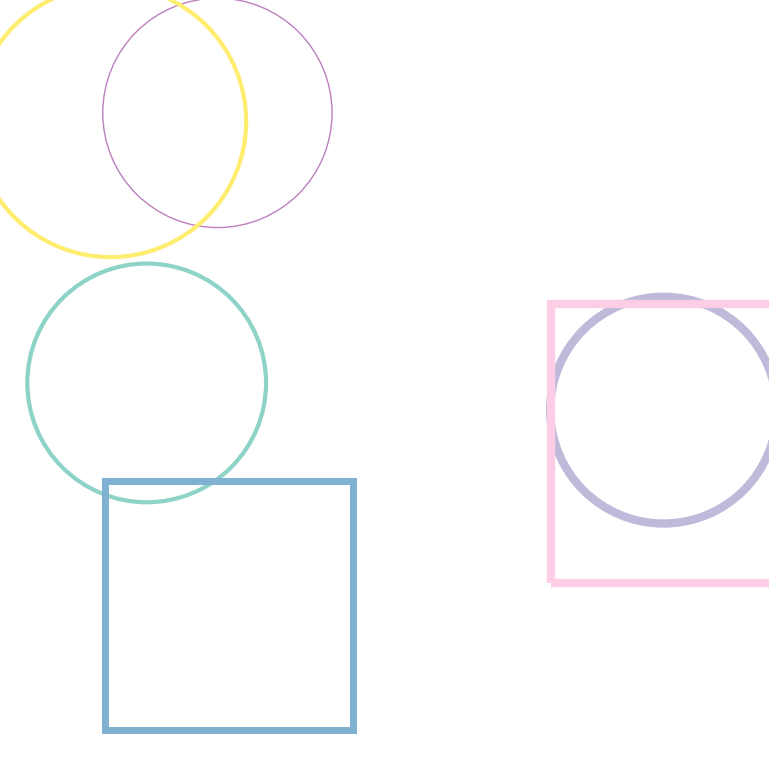[{"shape": "circle", "thickness": 1.5, "radius": 0.78, "center": [0.191, 0.503]}, {"shape": "circle", "thickness": 3, "radius": 0.74, "center": [0.862, 0.467]}, {"shape": "square", "thickness": 2.5, "radius": 0.81, "center": [0.297, 0.213]}, {"shape": "square", "thickness": 3, "radius": 0.91, "center": [0.897, 0.424]}, {"shape": "circle", "thickness": 0.5, "radius": 0.74, "center": [0.282, 0.853]}, {"shape": "circle", "thickness": 1.5, "radius": 0.88, "center": [0.143, 0.842]}]